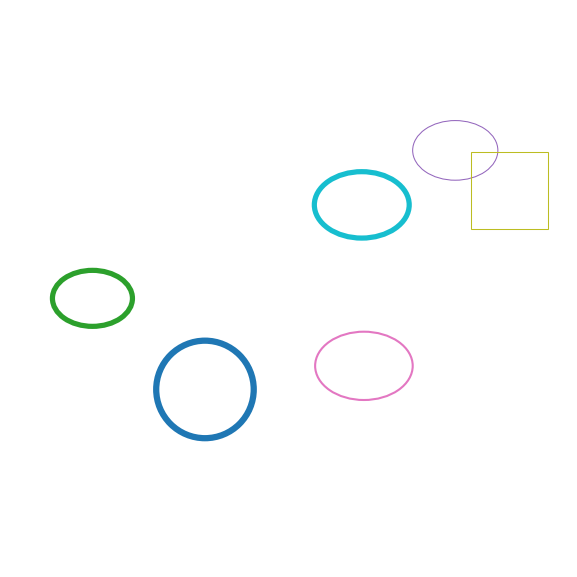[{"shape": "circle", "thickness": 3, "radius": 0.42, "center": [0.355, 0.325]}, {"shape": "oval", "thickness": 2.5, "radius": 0.35, "center": [0.16, 0.483]}, {"shape": "oval", "thickness": 0.5, "radius": 0.37, "center": [0.788, 0.739]}, {"shape": "oval", "thickness": 1, "radius": 0.42, "center": [0.63, 0.366]}, {"shape": "square", "thickness": 0.5, "radius": 0.33, "center": [0.882, 0.669]}, {"shape": "oval", "thickness": 2.5, "radius": 0.41, "center": [0.626, 0.644]}]